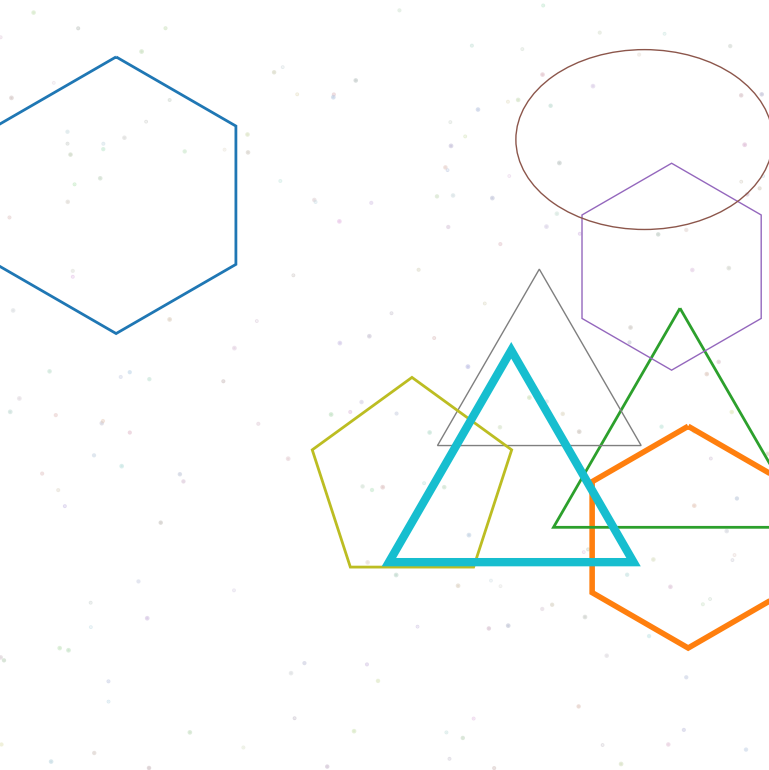[{"shape": "hexagon", "thickness": 1, "radius": 0.9, "center": [0.151, 0.746]}, {"shape": "hexagon", "thickness": 2, "radius": 0.72, "center": [0.894, 0.302]}, {"shape": "triangle", "thickness": 1, "radius": 0.95, "center": [0.883, 0.41]}, {"shape": "hexagon", "thickness": 0.5, "radius": 0.67, "center": [0.872, 0.654]}, {"shape": "oval", "thickness": 0.5, "radius": 0.83, "center": [0.837, 0.819]}, {"shape": "triangle", "thickness": 0.5, "radius": 0.76, "center": [0.7, 0.498]}, {"shape": "pentagon", "thickness": 1, "radius": 0.68, "center": [0.535, 0.374]}, {"shape": "triangle", "thickness": 3, "radius": 0.92, "center": [0.664, 0.362]}]